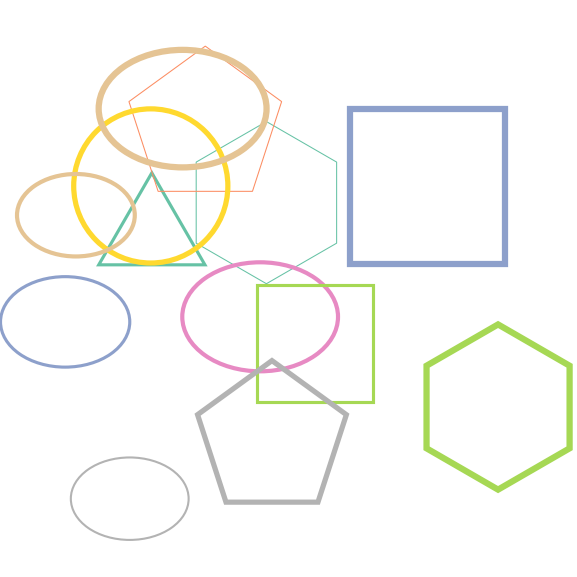[{"shape": "triangle", "thickness": 1.5, "radius": 0.53, "center": [0.263, 0.594]}, {"shape": "hexagon", "thickness": 0.5, "radius": 0.7, "center": [0.461, 0.648]}, {"shape": "pentagon", "thickness": 0.5, "radius": 0.69, "center": [0.355, 0.78]}, {"shape": "square", "thickness": 3, "radius": 0.67, "center": [0.74, 0.676]}, {"shape": "oval", "thickness": 1.5, "radius": 0.56, "center": [0.113, 0.442]}, {"shape": "oval", "thickness": 2, "radius": 0.67, "center": [0.45, 0.451]}, {"shape": "hexagon", "thickness": 3, "radius": 0.72, "center": [0.862, 0.294]}, {"shape": "square", "thickness": 1.5, "radius": 0.5, "center": [0.545, 0.404]}, {"shape": "circle", "thickness": 2.5, "radius": 0.67, "center": [0.261, 0.677]}, {"shape": "oval", "thickness": 3, "radius": 0.73, "center": [0.316, 0.811]}, {"shape": "oval", "thickness": 2, "radius": 0.51, "center": [0.131, 0.626]}, {"shape": "pentagon", "thickness": 2.5, "radius": 0.68, "center": [0.471, 0.239]}, {"shape": "oval", "thickness": 1, "radius": 0.51, "center": [0.225, 0.136]}]